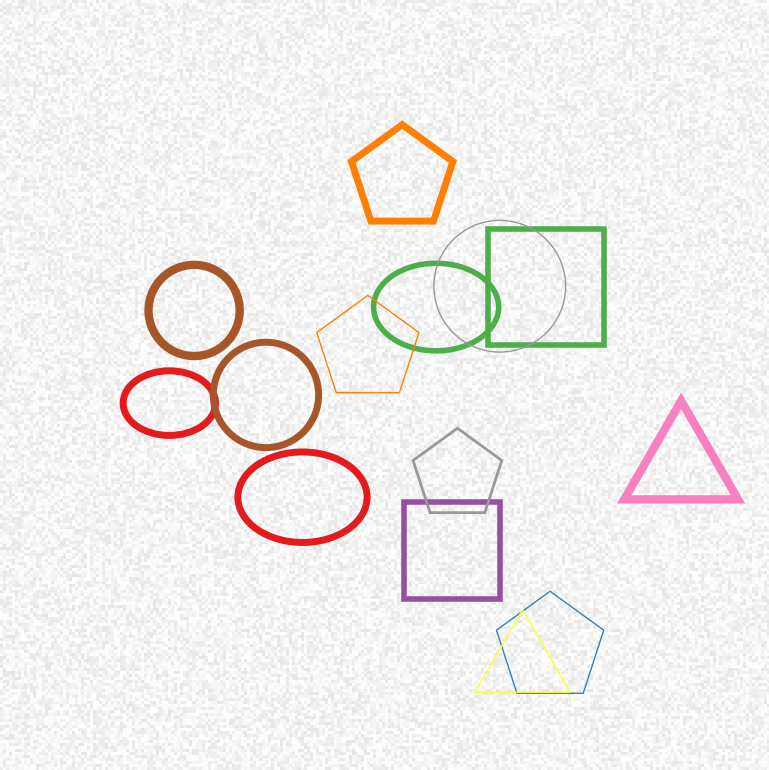[{"shape": "oval", "thickness": 2.5, "radius": 0.42, "center": [0.393, 0.354]}, {"shape": "oval", "thickness": 2.5, "radius": 0.3, "center": [0.22, 0.476]}, {"shape": "pentagon", "thickness": 0.5, "radius": 0.37, "center": [0.714, 0.159]}, {"shape": "square", "thickness": 2, "radius": 0.37, "center": [0.709, 0.627]}, {"shape": "oval", "thickness": 2, "radius": 0.41, "center": [0.566, 0.601]}, {"shape": "square", "thickness": 2, "radius": 0.31, "center": [0.587, 0.285]}, {"shape": "pentagon", "thickness": 0.5, "radius": 0.35, "center": [0.478, 0.547]}, {"shape": "pentagon", "thickness": 2.5, "radius": 0.35, "center": [0.522, 0.769]}, {"shape": "triangle", "thickness": 0.5, "radius": 0.36, "center": [0.679, 0.137]}, {"shape": "circle", "thickness": 2.5, "radius": 0.34, "center": [0.345, 0.487]}, {"shape": "circle", "thickness": 3, "radius": 0.3, "center": [0.252, 0.597]}, {"shape": "triangle", "thickness": 3, "radius": 0.43, "center": [0.885, 0.394]}, {"shape": "pentagon", "thickness": 1, "radius": 0.3, "center": [0.594, 0.383]}, {"shape": "circle", "thickness": 0.5, "radius": 0.43, "center": [0.649, 0.628]}]